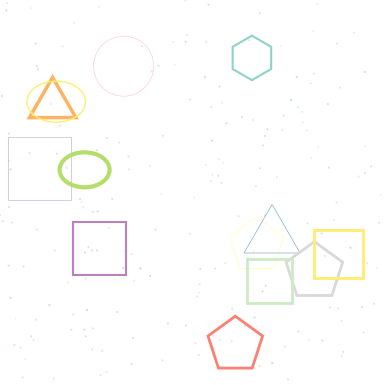[{"shape": "hexagon", "thickness": 1.5, "radius": 0.29, "center": [0.654, 0.85]}, {"shape": "pentagon", "thickness": 0.5, "radius": 0.37, "center": [0.667, 0.363]}, {"shape": "square", "thickness": 0.5, "radius": 0.41, "center": [0.103, 0.561]}, {"shape": "pentagon", "thickness": 2, "radius": 0.37, "center": [0.611, 0.104]}, {"shape": "triangle", "thickness": 0.5, "radius": 0.42, "center": [0.707, 0.385]}, {"shape": "triangle", "thickness": 2.5, "radius": 0.35, "center": [0.137, 0.729]}, {"shape": "oval", "thickness": 3, "radius": 0.32, "center": [0.22, 0.559]}, {"shape": "circle", "thickness": 0.5, "radius": 0.39, "center": [0.321, 0.828]}, {"shape": "pentagon", "thickness": 2, "radius": 0.39, "center": [0.817, 0.295]}, {"shape": "square", "thickness": 1.5, "radius": 0.34, "center": [0.259, 0.355]}, {"shape": "square", "thickness": 2, "radius": 0.29, "center": [0.7, 0.27]}, {"shape": "square", "thickness": 2, "radius": 0.32, "center": [0.88, 0.34]}, {"shape": "oval", "thickness": 1, "radius": 0.38, "center": [0.146, 0.736]}]